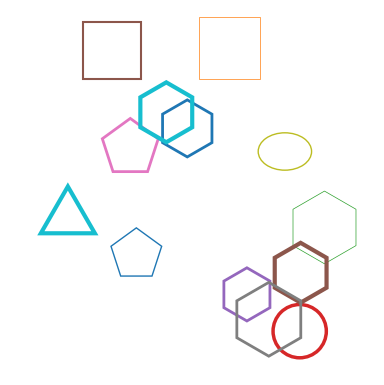[{"shape": "hexagon", "thickness": 2, "radius": 0.37, "center": [0.486, 0.666]}, {"shape": "pentagon", "thickness": 1, "radius": 0.35, "center": [0.354, 0.339]}, {"shape": "square", "thickness": 0.5, "radius": 0.4, "center": [0.596, 0.875]}, {"shape": "hexagon", "thickness": 0.5, "radius": 0.47, "center": [0.843, 0.409]}, {"shape": "circle", "thickness": 2.5, "radius": 0.35, "center": [0.778, 0.14]}, {"shape": "hexagon", "thickness": 2, "radius": 0.35, "center": [0.641, 0.235]}, {"shape": "hexagon", "thickness": 3, "radius": 0.39, "center": [0.781, 0.292]}, {"shape": "square", "thickness": 1.5, "radius": 0.37, "center": [0.291, 0.868]}, {"shape": "pentagon", "thickness": 2, "radius": 0.38, "center": [0.338, 0.616]}, {"shape": "hexagon", "thickness": 2, "radius": 0.48, "center": [0.698, 0.171]}, {"shape": "oval", "thickness": 1, "radius": 0.35, "center": [0.74, 0.607]}, {"shape": "triangle", "thickness": 3, "radius": 0.4, "center": [0.176, 0.435]}, {"shape": "hexagon", "thickness": 3, "radius": 0.39, "center": [0.432, 0.708]}]